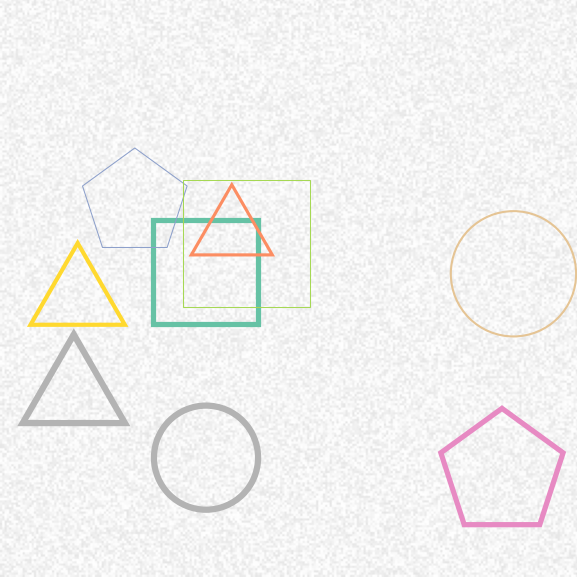[{"shape": "square", "thickness": 2.5, "radius": 0.45, "center": [0.356, 0.528]}, {"shape": "triangle", "thickness": 1.5, "radius": 0.4, "center": [0.401, 0.598]}, {"shape": "pentagon", "thickness": 0.5, "radius": 0.48, "center": [0.233, 0.648]}, {"shape": "pentagon", "thickness": 2.5, "radius": 0.56, "center": [0.869, 0.181]}, {"shape": "square", "thickness": 0.5, "radius": 0.55, "center": [0.427, 0.577]}, {"shape": "triangle", "thickness": 2, "radius": 0.47, "center": [0.135, 0.484]}, {"shape": "circle", "thickness": 1, "radius": 0.54, "center": [0.889, 0.525]}, {"shape": "circle", "thickness": 3, "radius": 0.45, "center": [0.357, 0.207]}, {"shape": "triangle", "thickness": 3, "radius": 0.51, "center": [0.128, 0.318]}]